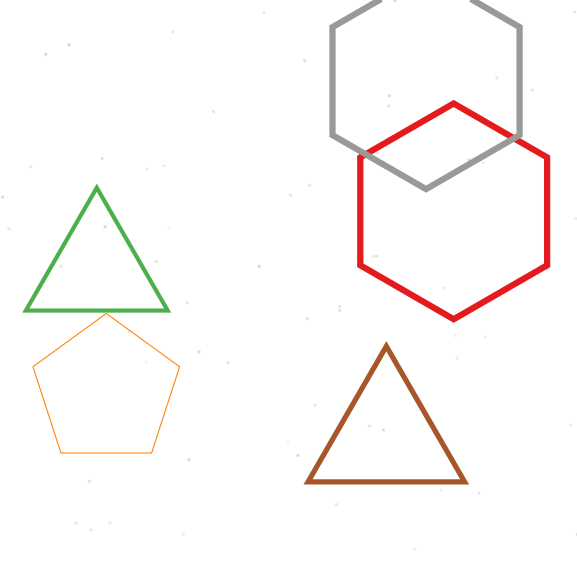[{"shape": "hexagon", "thickness": 3, "radius": 0.93, "center": [0.786, 0.633]}, {"shape": "triangle", "thickness": 2, "radius": 0.71, "center": [0.168, 0.532]}, {"shape": "pentagon", "thickness": 0.5, "radius": 0.67, "center": [0.184, 0.323]}, {"shape": "triangle", "thickness": 2.5, "radius": 0.78, "center": [0.669, 0.243]}, {"shape": "hexagon", "thickness": 3, "radius": 0.94, "center": [0.738, 0.859]}]